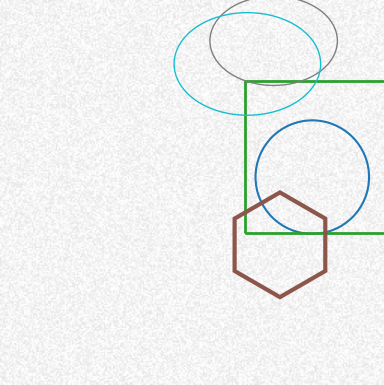[{"shape": "circle", "thickness": 1.5, "radius": 0.74, "center": [0.811, 0.54]}, {"shape": "square", "thickness": 2, "radius": 0.99, "center": [0.833, 0.593]}, {"shape": "hexagon", "thickness": 3, "radius": 0.68, "center": [0.727, 0.364]}, {"shape": "oval", "thickness": 1, "radius": 0.83, "center": [0.711, 0.894]}, {"shape": "oval", "thickness": 1, "radius": 0.95, "center": [0.643, 0.834]}]